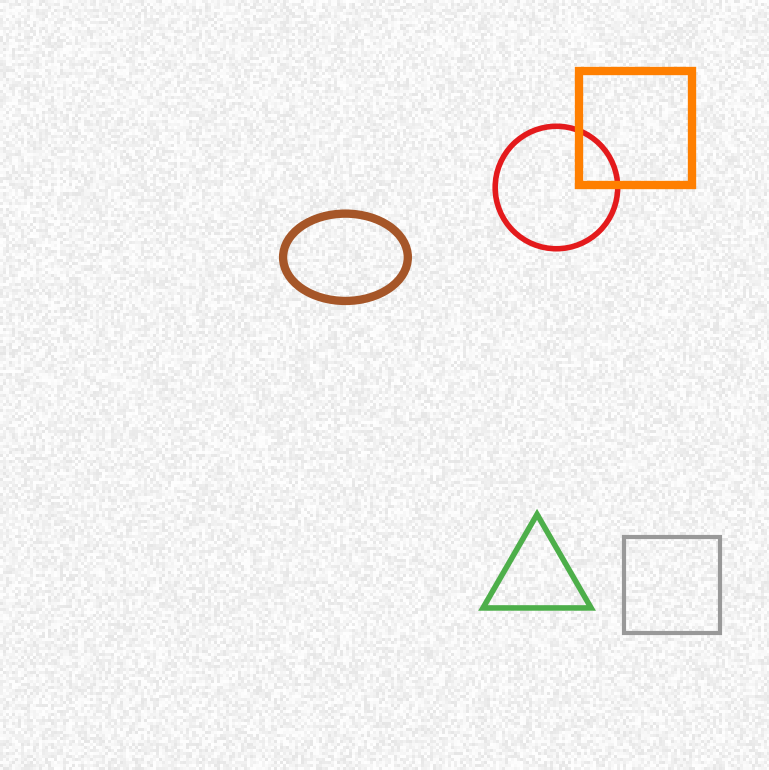[{"shape": "circle", "thickness": 2, "radius": 0.4, "center": [0.723, 0.756]}, {"shape": "triangle", "thickness": 2, "radius": 0.41, "center": [0.697, 0.251]}, {"shape": "square", "thickness": 3, "radius": 0.37, "center": [0.825, 0.834]}, {"shape": "oval", "thickness": 3, "radius": 0.41, "center": [0.449, 0.666]}, {"shape": "square", "thickness": 1.5, "radius": 0.31, "center": [0.873, 0.24]}]